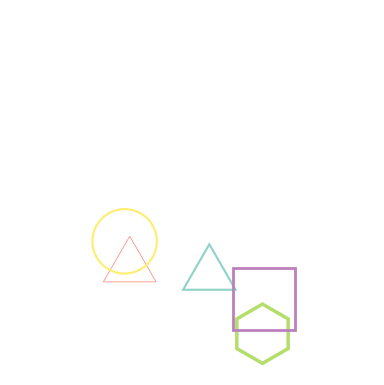[{"shape": "triangle", "thickness": 1.5, "radius": 0.39, "center": [0.544, 0.287]}, {"shape": "triangle", "thickness": 0.5, "radius": 0.4, "center": [0.337, 0.307]}, {"shape": "hexagon", "thickness": 2.5, "radius": 0.38, "center": [0.682, 0.133]}, {"shape": "square", "thickness": 2, "radius": 0.4, "center": [0.686, 0.223]}, {"shape": "circle", "thickness": 1.5, "radius": 0.42, "center": [0.324, 0.373]}]